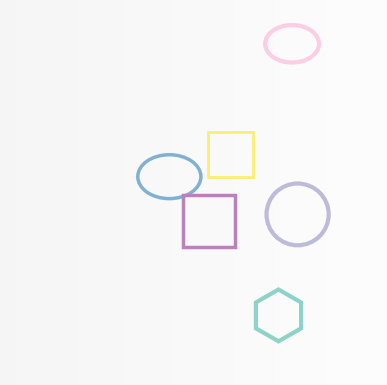[{"shape": "hexagon", "thickness": 3, "radius": 0.34, "center": [0.719, 0.181]}, {"shape": "circle", "thickness": 3, "radius": 0.4, "center": [0.768, 0.443]}, {"shape": "oval", "thickness": 2.5, "radius": 0.41, "center": [0.437, 0.541]}, {"shape": "oval", "thickness": 3, "radius": 0.35, "center": [0.754, 0.886]}, {"shape": "square", "thickness": 2.5, "radius": 0.34, "center": [0.539, 0.425]}, {"shape": "square", "thickness": 2, "radius": 0.29, "center": [0.594, 0.598]}]